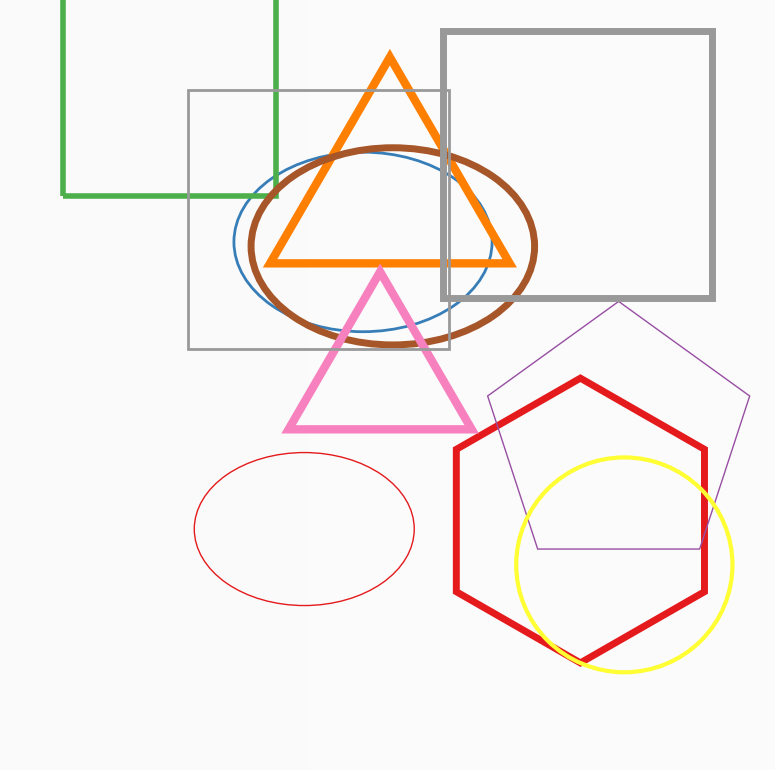[{"shape": "hexagon", "thickness": 2.5, "radius": 0.92, "center": [0.749, 0.324]}, {"shape": "oval", "thickness": 0.5, "radius": 0.71, "center": [0.393, 0.313]}, {"shape": "oval", "thickness": 1, "radius": 0.83, "center": [0.468, 0.686]}, {"shape": "square", "thickness": 2, "radius": 0.69, "center": [0.218, 0.883]}, {"shape": "pentagon", "thickness": 0.5, "radius": 0.89, "center": [0.798, 0.431]}, {"shape": "triangle", "thickness": 3, "radius": 0.89, "center": [0.503, 0.747]}, {"shape": "circle", "thickness": 1.5, "radius": 0.7, "center": [0.806, 0.266]}, {"shape": "oval", "thickness": 2.5, "radius": 0.91, "center": [0.507, 0.68]}, {"shape": "triangle", "thickness": 3, "radius": 0.68, "center": [0.49, 0.511]}, {"shape": "square", "thickness": 1, "radius": 0.84, "center": [0.411, 0.715]}, {"shape": "square", "thickness": 2.5, "radius": 0.87, "center": [0.745, 0.786]}]